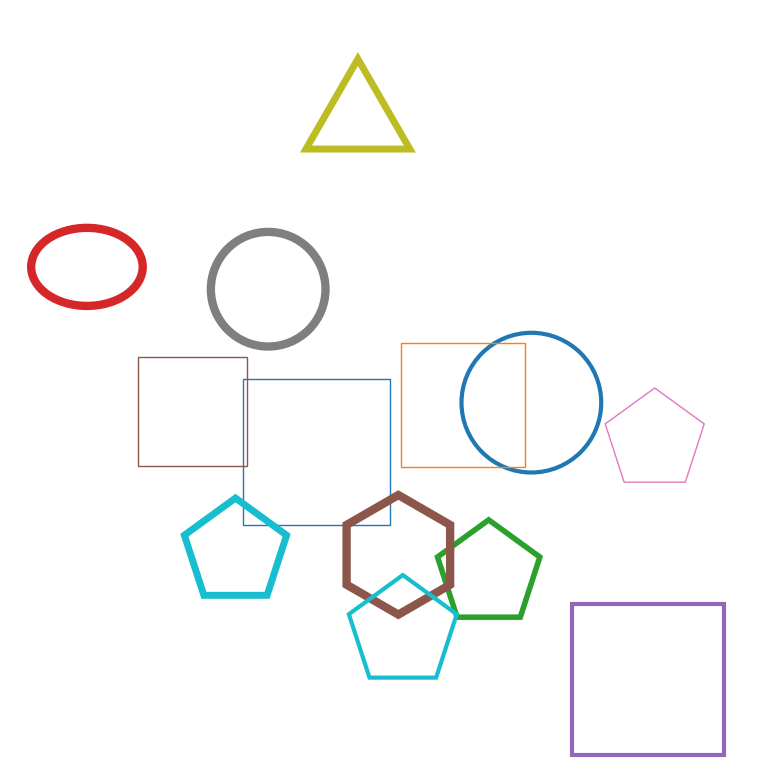[{"shape": "circle", "thickness": 1.5, "radius": 0.45, "center": [0.69, 0.477]}, {"shape": "square", "thickness": 0.5, "radius": 0.48, "center": [0.411, 0.413]}, {"shape": "square", "thickness": 0.5, "radius": 0.4, "center": [0.601, 0.474]}, {"shape": "pentagon", "thickness": 2, "radius": 0.35, "center": [0.635, 0.255]}, {"shape": "oval", "thickness": 3, "radius": 0.36, "center": [0.113, 0.653]}, {"shape": "square", "thickness": 1.5, "radius": 0.49, "center": [0.842, 0.117]}, {"shape": "hexagon", "thickness": 3, "radius": 0.39, "center": [0.517, 0.279]}, {"shape": "square", "thickness": 0.5, "radius": 0.35, "center": [0.25, 0.466]}, {"shape": "pentagon", "thickness": 0.5, "radius": 0.34, "center": [0.85, 0.429]}, {"shape": "circle", "thickness": 3, "radius": 0.37, "center": [0.348, 0.624]}, {"shape": "triangle", "thickness": 2.5, "radius": 0.39, "center": [0.465, 0.845]}, {"shape": "pentagon", "thickness": 2.5, "radius": 0.35, "center": [0.306, 0.283]}, {"shape": "pentagon", "thickness": 1.5, "radius": 0.37, "center": [0.523, 0.18]}]